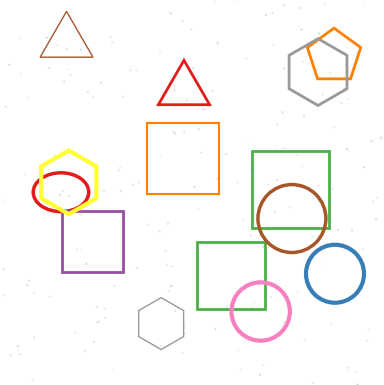[{"shape": "triangle", "thickness": 2, "radius": 0.38, "center": [0.478, 0.766]}, {"shape": "oval", "thickness": 2.5, "radius": 0.36, "center": [0.158, 0.501]}, {"shape": "circle", "thickness": 3, "radius": 0.38, "center": [0.87, 0.289]}, {"shape": "square", "thickness": 2, "radius": 0.44, "center": [0.6, 0.285]}, {"shape": "square", "thickness": 2, "radius": 0.5, "center": [0.755, 0.508]}, {"shape": "square", "thickness": 2, "radius": 0.4, "center": [0.239, 0.373]}, {"shape": "square", "thickness": 1.5, "radius": 0.46, "center": [0.476, 0.589]}, {"shape": "pentagon", "thickness": 2, "radius": 0.36, "center": [0.868, 0.854]}, {"shape": "hexagon", "thickness": 3, "radius": 0.41, "center": [0.179, 0.526]}, {"shape": "triangle", "thickness": 1, "radius": 0.4, "center": [0.173, 0.891]}, {"shape": "circle", "thickness": 2.5, "radius": 0.44, "center": [0.758, 0.432]}, {"shape": "circle", "thickness": 3, "radius": 0.38, "center": [0.677, 0.191]}, {"shape": "hexagon", "thickness": 1, "radius": 0.34, "center": [0.419, 0.16]}, {"shape": "hexagon", "thickness": 2, "radius": 0.43, "center": [0.826, 0.813]}]